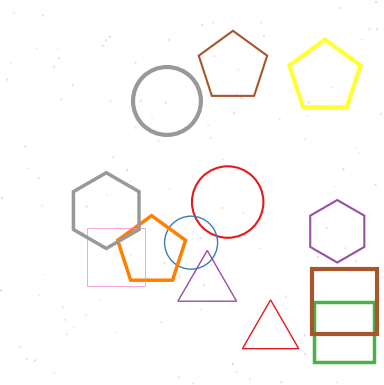[{"shape": "triangle", "thickness": 1, "radius": 0.42, "center": [0.703, 0.137]}, {"shape": "circle", "thickness": 1.5, "radius": 0.46, "center": [0.591, 0.475]}, {"shape": "circle", "thickness": 1, "radius": 0.34, "center": [0.496, 0.37]}, {"shape": "square", "thickness": 2.5, "radius": 0.39, "center": [0.894, 0.138]}, {"shape": "hexagon", "thickness": 1.5, "radius": 0.41, "center": [0.876, 0.399]}, {"shape": "triangle", "thickness": 1, "radius": 0.44, "center": [0.538, 0.262]}, {"shape": "pentagon", "thickness": 2.5, "radius": 0.46, "center": [0.394, 0.347]}, {"shape": "pentagon", "thickness": 3, "radius": 0.49, "center": [0.844, 0.8]}, {"shape": "pentagon", "thickness": 1.5, "radius": 0.47, "center": [0.605, 0.827]}, {"shape": "square", "thickness": 3, "radius": 0.42, "center": [0.895, 0.217]}, {"shape": "square", "thickness": 0.5, "radius": 0.38, "center": [0.301, 0.333]}, {"shape": "circle", "thickness": 3, "radius": 0.44, "center": [0.434, 0.738]}, {"shape": "hexagon", "thickness": 2.5, "radius": 0.49, "center": [0.276, 0.453]}]